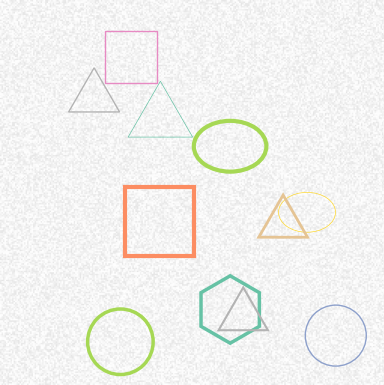[{"shape": "triangle", "thickness": 0.5, "radius": 0.48, "center": [0.417, 0.692]}, {"shape": "hexagon", "thickness": 2.5, "radius": 0.44, "center": [0.598, 0.196]}, {"shape": "square", "thickness": 3, "radius": 0.45, "center": [0.415, 0.425]}, {"shape": "circle", "thickness": 1, "radius": 0.4, "center": [0.872, 0.128]}, {"shape": "square", "thickness": 1, "radius": 0.34, "center": [0.341, 0.851]}, {"shape": "oval", "thickness": 3, "radius": 0.47, "center": [0.598, 0.62]}, {"shape": "circle", "thickness": 2.5, "radius": 0.43, "center": [0.313, 0.112]}, {"shape": "oval", "thickness": 0.5, "radius": 0.37, "center": [0.797, 0.449]}, {"shape": "triangle", "thickness": 2, "radius": 0.37, "center": [0.735, 0.42]}, {"shape": "triangle", "thickness": 1.5, "radius": 0.37, "center": [0.632, 0.179]}, {"shape": "triangle", "thickness": 1, "radius": 0.38, "center": [0.244, 0.747]}]